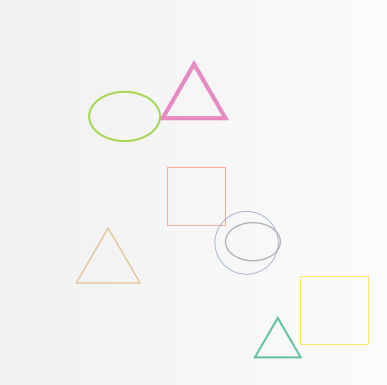[{"shape": "triangle", "thickness": 1.5, "radius": 0.34, "center": [0.717, 0.106]}, {"shape": "square", "thickness": 0.5, "radius": 0.37, "center": [0.505, 0.49]}, {"shape": "circle", "thickness": 0.5, "radius": 0.41, "center": [0.636, 0.369]}, {"shape": "triangle", "thickness": 3, "radius": 0.47, "center": [0.501, 0.74]}, {"shape": "oval", "thickness": 1.5, "radius": 0.46, "center": [0.322, 0.697]}, {"shape": "square", "thickness": 0.5, "radius": 0.44, "center": [0.862, 0.195]}, {"shape": "triangle", "thickness": 1, "radius": 0.48, "center": [0.279, 0.313]}, {"shape": "oval", "thickness": 1, "radius": 0.35, "center": [0.653, 0.372]}]